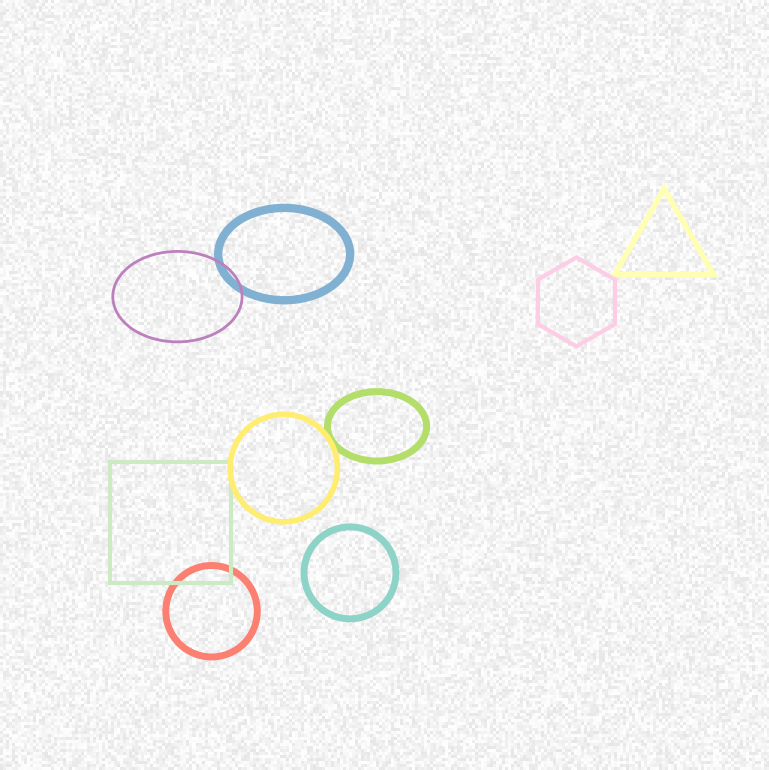[{"shape": "circle", "thickness": 2.5, "radius": 0.3, "center": [0.455, 0.256]}, {"shape": "triangle", "thickness": 2, "radius": 0.37, "center": [0.863, 0.68]}, {"shape": "circle", "thickness": 2.5, "radius": 0.3, "center": [0.275, 0.206]}, {"shape": "oval", "thickness": 3, "radius": 0.43, "center": [0.369, 0.67]}, {"shape": "oval", "thickness": 2.5, "radius": 0.32, "center": [0.49, 0.446]}, {"shape": "hexagon", "thickness": 1.5, "radius": 0.29, "center": [0.749, 0.608]}, {"shape": "oval", "thickness": 1, "radius": 0.42, "center": [0.23, 0.615]}, {"shape": "square", "thickness": 1.5, "radius": 0.39, "center": [0.221, 0.321]}, {"shape": "circle", "thickness": 2, "radius": 0.35, "center": [0.369, 0.392]}]